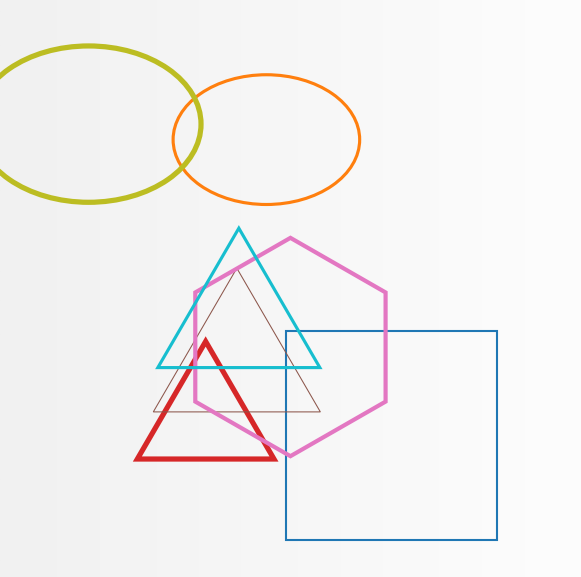[{"shape": "square", "thickness": 1, "radius": 0.91, "center": [0.674, 0.245]}, {"shape": "oval", "thickness": 1.5, "radius": 0.8, "center": [0.458, 0.757]}, {"shape": "triangle", "thickness": 2.5, "radius": 0.68, "center": [0.354, 0.272]}, {"shape": "triangle", "thickness": 0.5, "radius": 0.83, "center": [0.407, 0.369]}, {"shape": "hexagon", "thickness": 2, "radius": 0.95, "center": [0.5, 0.398]}, {"shape": "oval", "thickness": 2.5, "radius": 0.97, "center": [0.152, 0.784]}, {"shape": "triangle", "thickness": 1.5, "radius": 0.8, "center": [0.411, 0.443]}]